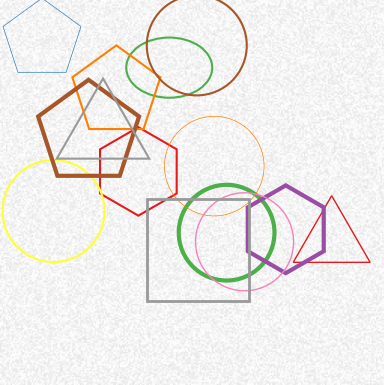[{"shape": "triangle", "thickness": 1, "radius": 0.58, "center": [0.861, 0.376]}, {"shape": "hexagon", "thickness": 1.5, "radius": 0.57, "center": [0.359, 0.555]}, {"shape": "pentagon", "thickness": 0.5, "radius": 0.53, "center": [0.109, 0.898]}, {"shape": "circle", "thickness": 3, "radius": 0.62, "center": [0.589, 0.396]}, {"shape": "oval", "thickness": 1.5, "radius": 0.56, "center": [0.44, 0.824]}, {"shape": "hexagon", "thickness": 3, "radius": 0.57, "center": [0.742, 0.405]}, {"shape": "pentagon", "thickness": 1.5, "radius": 0.6, "center": [0.302, 0.762]}, {"shape": "circle", "thickness": 0.5, "radius": 0.65, "center": [0.557, 0.568]}, {"shape": "circle", "thickness": 1.5, "radius": 0.66, "center": [0.139, 0.452]}, {"shape": "circle", "thickness": 1.5, "radius": 0.65, "center": [0.511, 0.882]}, {"shape": "pentagon", "thickness": 3, "radius": 0.69, "center": [0.23, 0.655]}, {"shape": "circle", "thickness": 1, "radius": 0.64, "center": [0.635, 0.372]}, {"shape": "triangle", "thickness": 1.5, "radius": 0.69, "center": [0.268, 0.657]}, {"shape": "square", "thickness": 2, "radius": 0.66, "center": [0.514, 0.351]}]